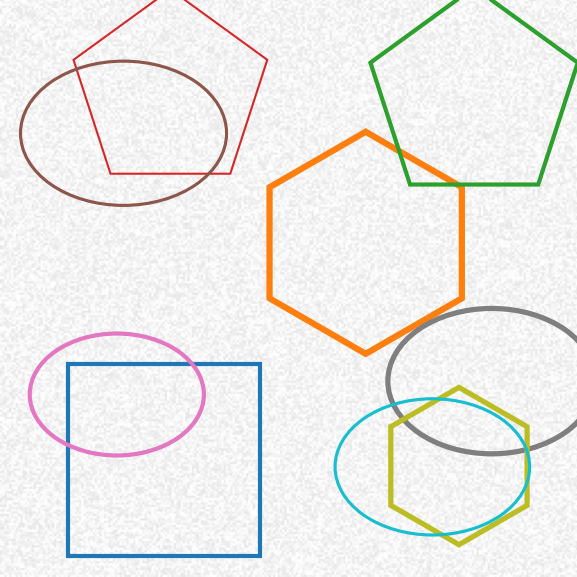[{"shape": "square", "thickness": 2, "radius": 0.83, "center": [0.284, 0.202]}, {"shape": "hexagon", "thickness": 3, "radius": 0.96, "center": [0.633, 0.579]}, {"shape": "pentagon", "thickness": 2, "radius": 0.94, "center": [0.821, 0.832]}, {"shape": "pentagon", "thickness": 1, "radius": 0.88, "center": [0.295, 0.841]}, {"shape": "oval", "thickness": 1.5, "radius": 0.89, "center": [0.214, 0.768]}, {"shape": "oval", "thickness": 2, "radius": 0.75, "center": [0.202, 0.316]}, {"shape": "oval", "thickness": 2.5, "radius": 0.9, "center": [0.851, 0.339]}, {"shape": "hexagon", "thickness": 2.5, "radius": 0.68, "center": [0.795, 0.192]}, {"shape": "oval", "thickness": 1.5, "radius": 0.84, "center": [0.749, 0.191]}]